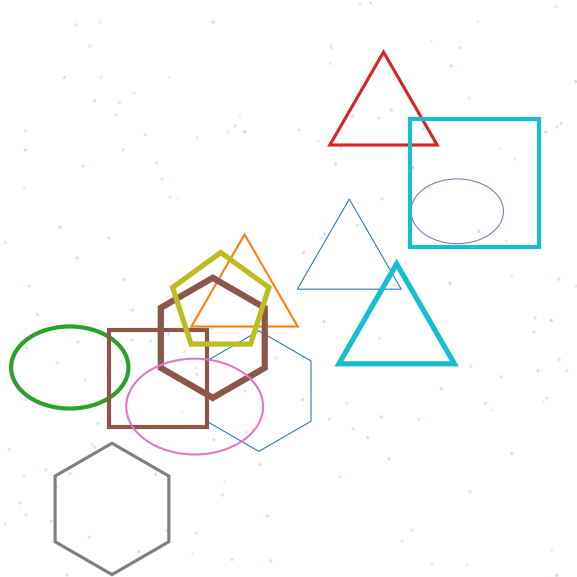[{"shape": "triangle", "thickness": 0.5, "radius": 0.52, "center": [0.605, 0.55]}, {"shape": "hexagon", "thickness": 0.5, "radius": 0.52, "center": [0.448, 0.322]}, {"shape": "triangle", "thickness": 1, "radius": 0.53, "center": [0.424, 0.487]}, {"shape": "oval", "thickness": 2, "radius": 0.51, "center": [0.121, 0.363]}, {"shape": "triangle", "thickness": 1.5, "radius": 0.54, "center": [0.664, 0.802]}, {"shape": "oval", "thickness": 0.5, "radius": 0.4, "center": [0.792, 0.633]}, {"shape": "hexagon", "thickness": 3, "radius": 0.52, "center": [0.368, 0.414]}, {"shape": "square", "thickness": 2, "radius": 0.42, "center": [0.274, 0.344]}, {"shape": "oval", "thickness": 1, "radius": 0.59, "center": [0.337, 0.295]}, {"shape": "hexagon", "thickness": 1.5, "radius": 0.57, "center": [0.194, 0.118]}, {"shape": "pentagon", "thickness": 2.5, "radius": 0.44, "center": [0.382, 0.474]}, {"shape": "triangle", "thickness": 2.5, "radius": 0.58, "center": [0.687, 0.427]}, {"shape": "square", "thickness": 2, "radius": 0.56, "center": [0.822, 0.682]}]